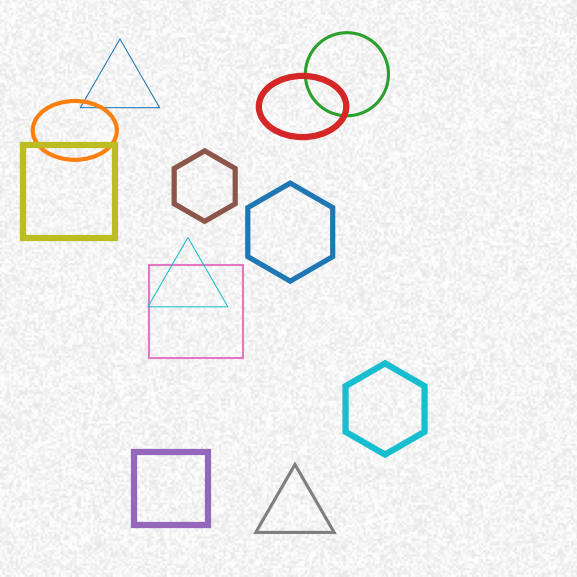[{"shape": "triangle", "thickness": 0.5, "radius": 0.4, "center": [0.208, 0.852]}, {"shape": "hexagon", "thickness": 2.5, "radius": 0.42, "center": [0.503, 0.597]}, {"shape": "oval", "thickness": 2, "radius": 0.36, "center": [0.13, 0.773]}, {"shape": "circle", "thickness": 1.5, "radius": 0.36, "center": [0.601, 0.871]}, {"shape": "oval", "thickness": 3, "radius": 0.38, "center": [0.524, 0.815]}, {"shape": "square", "thickness": 3, "radius": 0.32, "center": [0.296, 0.153]}, {"shape": "hexagon", "thickness": 2.5, "radius": 0.31, "center": [0.354, 0.677]}, {"shape": "square", "thickness": 1, "radius": 0.41, "center": [0.339, 0.46]}, {"shape": "triangle", "thickness": 1.5, "radius": 0.39, "center": [0.511, 0.116]}, {"shape": "square", "thickness": 3, "radius": 0.4, "center": [0.119, 0.668]}, {"shape": "hexagon", "thickness": 3, "radius": 0.39, "center": [0.667, 0.291]}, {"shape": "triangle", "thickness": 0.5, "radius": 0.4, "center": [0.325, 0.508]}]